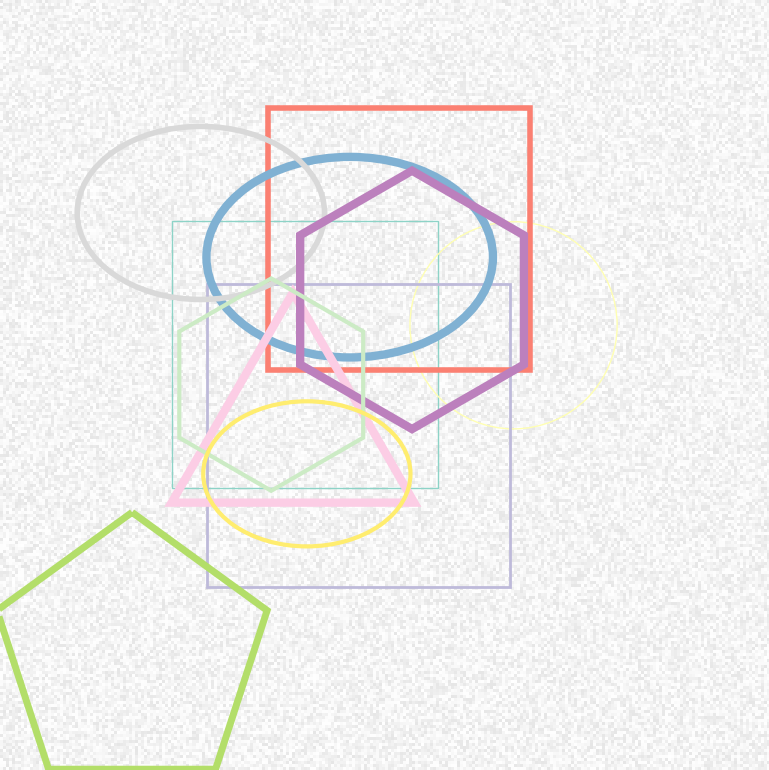[{"shape": "square", "thickness": 0.5, "radius": 0.87, "center": [0.396, 0.54]}, {"shape": "circle", "thickness": 0.5, "radius": 0.67, "center": [0.667, 0.578]}, {"shape": "square", "thickness": 1, "radius": 0.98, "center": [0.466, 0.434]}, {"shape": "square", "thickness": 2, "radius": 0.85, "center": [0.518, 0.69]}, {"shape": "oval", "thickness": 3, "radius": 0.93, "center": [0.454, 0.666]}, {"shape": "pentagon", "thickness": 2.5, "radius": 0.92, "center": [0.172, 0.15]}, {"shape": "triangle", "thickness": 3, "radius": 0.91, "center": [0.38, 0.438]}, {"shape": "oval", "thickness": 2, "radius": 0.8, "center": [0.261, 0.723]}, {"shape": "hexagon", "thickness": 3, "radius": 0.84, "center": [0.535, 0.611]}, {"shape": "hexagon", "thickness": 1.5, "radius": 0.69, "center": [0.352, 0.501]}, {"shape": "oval", "thickness": 1.5, "radius": 0.67, "center": [0.399, 0.385]}]